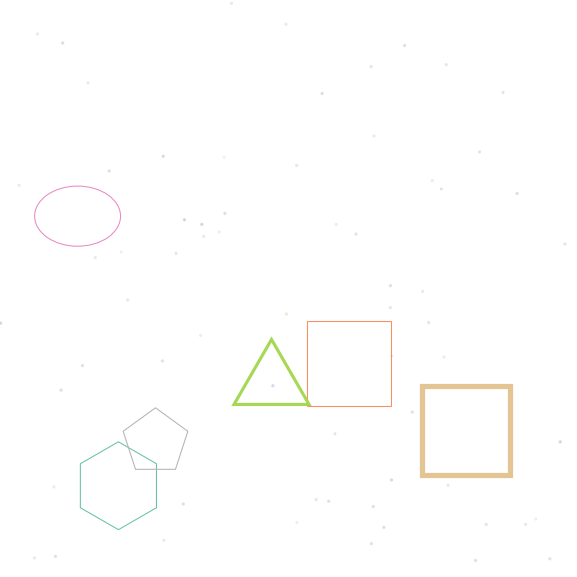[{"shape": "hexagon", "thickness": 0.5, "radius": 0.38, "center": [0.205, 0.158]}, {"shape": "square", "thickness": 0.5, "radius": 0.37, "center": [0.604, 0.369]}, {"shape": "oval", "thickness": 0.5, "radius": 0.37, "center": [0.134, 0.625]}, {"shape": "triangle", "thickness": 1.5, "radius": 0.38, "center": [0.47, 0.336]}, {"shape": "square", "thickness": 2.5, "radius": 0.38, "center": [0.807, 0.254]}, {"shape": "pentagon", "thickness": 0.5, "radius": 0.29, "center": [0.269, 0.234]}]